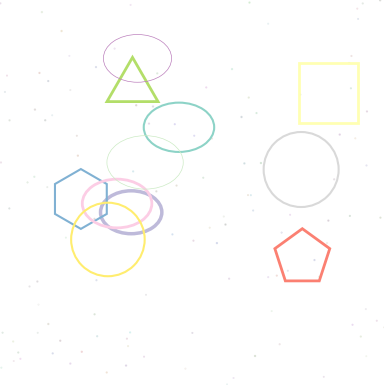[{"shape": "oval", "thickness": 1.5, "radius": 0.46, "center": [0.465, 0.669]}, {"shape": "square", "thickness": 2, "radius": 0.39, "center": [0.854, 0.758]}, {"shape": "oval", "thickness": 2.5, "radius": 0.4, "center": [0.341, 0.449]}, {"shape": "pentagon", "thickness": 2, "radius": 0.37, "center": [0.785, 0.331]}, {"shape": "hexagon", "thickness": 1.5, "radius": 0.39, "center": [0.21, 0.483]}, {"shape": "triangle", "thickness": 2, "radius": 0.38, "center": [0.344, 0.774]}, {"shape": "oval", "thickness": 2, "radius": 0.45, "center": [0.304, 0.471]}, {"shape": "circle", "thickness": 1.5, "radius": 0.49, "center": [0.782, 0.56]}, {"shape": "oval", "thickness": 0.5, "radius": 0.44, "center": [0.357, 0.848]}, {"shape": "oval", "thickness": 0.5, "radius": 0.5, "center": [0.377, 0.578]}, {"shape": "circle", "thickness": 1.5, "radius": 0.48, "center": [0.28, 0.378]}]